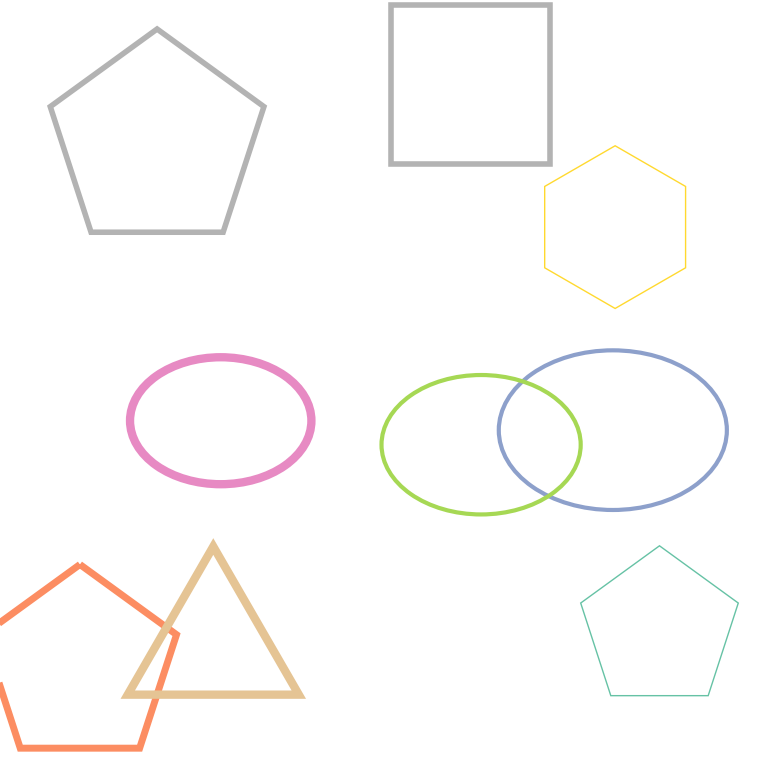[{"shape": "pentagon", "thickness": 0.5, "radius": 0.54, "center": [0.856, 0.184]}, {"shape": "pentagon", "thickness": 2.5, "radius": 0.66, "center": [0.104, 0.135]}, {"shape": "oval", "thickness": 1.5, "radius": 0.74, "center": [0.796, 0.441]}, {"shape": "oval", "thickness": 3, "radius": 0.59, "center": [0.287, 0.454]}, {"shape": "oval", "thickness": 1.5, "radius": 0.65, "center": [0.625, 0.422]}, {"shape": "hexagon", "thickness": 0.5, "radius": 0.53, "center": [0.799, 0.705]}, {"shape": "triangle", "thickness": 3, "radius": 0.64, "center": [0.277, 0.162]}, {"shape": "square", "thickness": 2, "radius": 0.52, "center": [0.611, 0.89]}, {"shape": "pentagon", "thickness": 2, "radius": 0.73, "center": [0.204, 0.816]}]